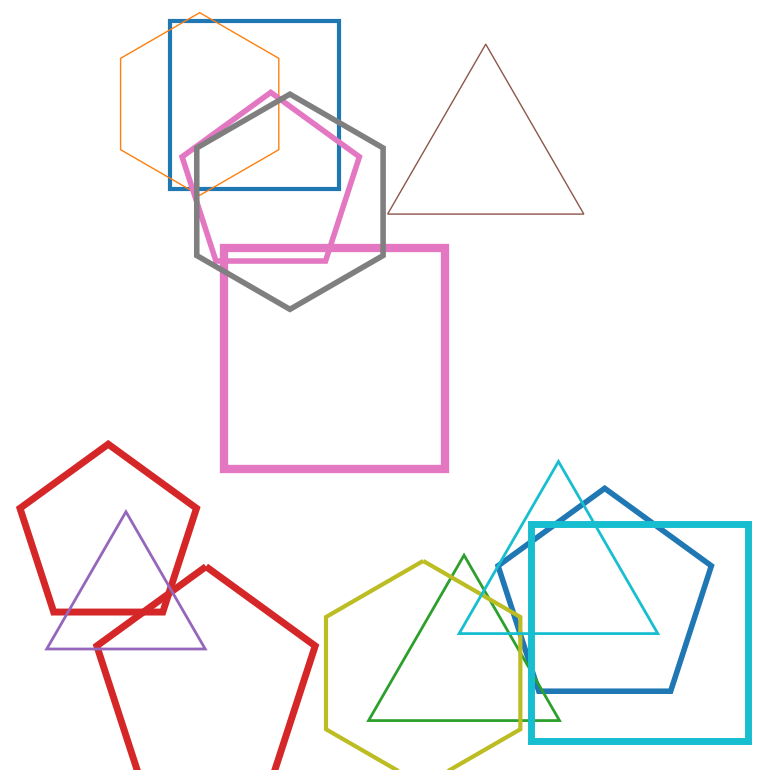[{"shape": "pentagon", "thickness": 2, "radius": 0.73, "center": [0.785, 0.22]}, {"shape": "square", "thickness": 1.5, "radius": 0.55, "center": [0.331, 0.864]}, {"shape": "hexagon", "thickness": 0.5, "radius": 0.59, "center": [0.259, 0.865]}, {"shape": "triangle", "thickness": 1, "radius": 0.72, "center": [0.603, 0.136]}, {"shape": "pentagon", "thickness": 2.5, "radius": 0.75, "center": [0.268, 0.115]}, {"shape": "pentagon", "thickness": 2.5, "radius": 0.6, "center": [0.141, 0.303]}, {"shape": "triangle", "thickness": 1, "radius": 0.59, "center": [0.164, 0.217]}, {"shape": "triangle", "thickness": 0.5, "radius": 0.74, "center": [0.631, 0.796]}, {"shape": "pentagon", "thickness": 2, "radius": 0.61, "center": [0.352, 0.759]}, {"shape": "square", "thickness": 3, "radius": 0.72, "center": [0.434, 0.534]}, {"shape": "hexagon", "thickness": 2, "radius": 0.7, "center": [0.377, 0.738]}, {"shape": "hexagon", "thickness": 1.5, "radius": 0.73, "center": [0.55, 0.126]}, {"shape": "triangle", "thickness": 1, "radius": 0.75, "center": [0.725, 0.252]}, {"shape": "square", "thickness": 2.5, "radius": 0.7, "center": [0.831, 0.178]}]